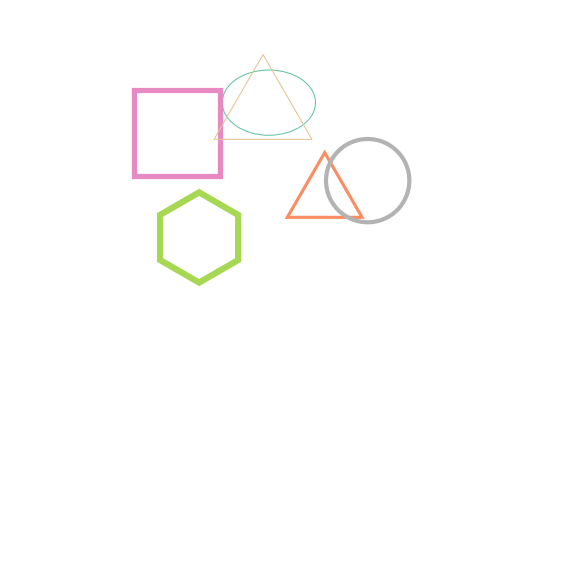[{"shape": "oval", "thickness": 0.5, "radius": 0.4, "center": [0.466, 0.821]}, {"shape": "triangle", "thickness": 1.5, "radius": 0.37, "center": [0.562, 0.66]}, {"shape": "square", "thickness": 2.5, "radius": 0.37, "center": [0.306, 0.769]}, {"shape": "hexagon", "thickness": 3, "radius": 0.39, "center": [0.345, 0.588]}, {"shape": "triangle", "thickness": 0.5, "radius": 0.49, "center": [0.455, 0.807]}, {"shape": "circle", "thickness": 2, "radius": 0.36, "center": [0.637, 0.686]}]